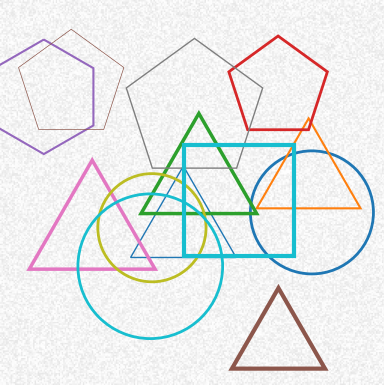[{"shape": "circle", "thickness": 2, "radius": 0.8, "center": [0.81, 0.448]}, {"shape": "triangle", "thickness": 1, "radius": 0.79, "center": [0.476, 0.41]}, {"shape": "triangle", "thickness": 1.5, "radius": 0.78, "center": [0.802, 0.537]}, {"shape": "triangle", "thickness": 2.5, "radius": 0.87, "center": [0.517, 0.532]}, {"shape": "pentagon", "thickness": 2, "radius": 0.67, "center": [0.722, 0.772]}, {"shape": "hexagon", "thickness": 1.5, "radius": 0.74, "center": [0.114, 0.749]}, {"shape": "triangle", "thickness": 3, "radius": 0.7, "center": [0.723, 0.112]}, {"shape": "pentagon", "thickness": 0.5, "radius": 0.72, "center": [0.185, 0.78]}, {"shape": "triangle", "thickness": 2.5, "radius": 0.94, "center": [0.239, 0.395]}, {"shape": "pentagon", "thickness": 1, "radius": 0.93, "center": [0.505, 0.714]}, {"shape": "circle", "thickness": 2, "radius": 0.7, "center": [0.395, 0.408]}, {"shape": "circle", "thickness": 2, "radius": 0.94, "center": [0.39, 0.308]}, {"shape": "square", "thickness": 3, "radius": 0.72, "center": [0.621, 0.48]}]